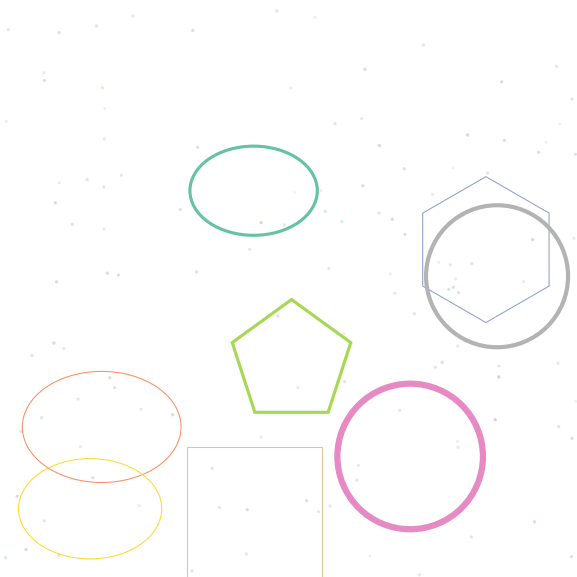[{"shape": "oval", "thickness": 1.5, "radius": 0.55, "center": [0.439, 0.669]}, {"shape": "oval", "thickness": 0.5, "radius": 0.69, "center": [0.176, 0.26]}, {"shape": "hexagon", "thickness": 0.5, "radius": 0.63, "center": [0.841, 0.567]}, {"shape": "circle", "thickness": 3, "radius": 0.63, "center": [0.71, 0.209]}, {"shape": "pentagon", "thickness": 1.5, "radius": 0.54, "center": [0.505, 0.373]}, {"shape": "oval", "thickness": 0.5, "radius": 0.62, "center": [0.156, 0.118]}, {"shape": "square", "thickness": 0.5, "radius": 0.59, "center": [0.441, 0.108]}, {"shape": "circle", "thickness": 2, "radius": 0.61, "center": [0.861, 0.521]}]